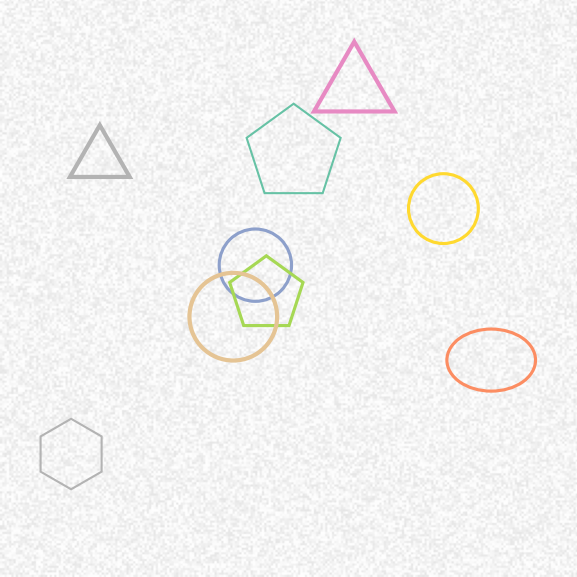[{"shape": "pentagon", "thickness": 1, "radius": 0.43, "center": [0.508, 0.734]}, {"shape": "oval", "thickness": 1.5, "radius": 0.38, "center": [0.851, 0.376]}, {"shape": "circle", "thickness": 1.5, "radius": 0.31, "center": [0.442, 0.54]}, {"shape": "triangle", "thickness": 2, "radius": 0.4, "center": [0.613, 0.846]}, {"shape": "pentagon", "thickness": 1.5, "radius": 0.33, "center": [0.461, 0.489]}, {"shape": "circle", "thickness": 1.5, "radius": 0.3, "center": [0.768, 0.638]}, {"shape": "circle", "thickness": 2, "radius": 0.38, "center": [0.404, 0.451]}, {"shape": "hexagon", "thickness": 1, "radius": 0.31, "center": [0.123, 0.213]}, {"shape": "triangle", "thickness": 2, "radius": 0.3, "center": [0.173, 0.723]}]